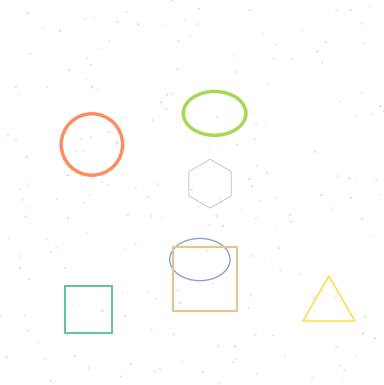[{"shape": "square", "thickness": 1.5, "radius": 0.3, "center": [0.229, 0.196]}, {"shape": "circle", "thickness": 2.5, "radius": 0.4, "center": [0.239, 0.625]}, {"shape": "oval", "thickness": 1, "radius": 0.39, "center": [0.519, 0.326]}, {"shape": "oval", "thickness": 2.5, "radius": 0.41, "center": [0.557, 0.706]}, {"shape": "triangle", "thickness": 1, "radius": 0.39, "center": [0.854, 0.205]}, {"shape": "square", "thickness": 1.5, "radius": 0.42, "center": [0.532, 0.276]}, {"shape": "hexagon", "thickness": 0.5, "radius": 0.32, "center": [0.546, 0.523]}]